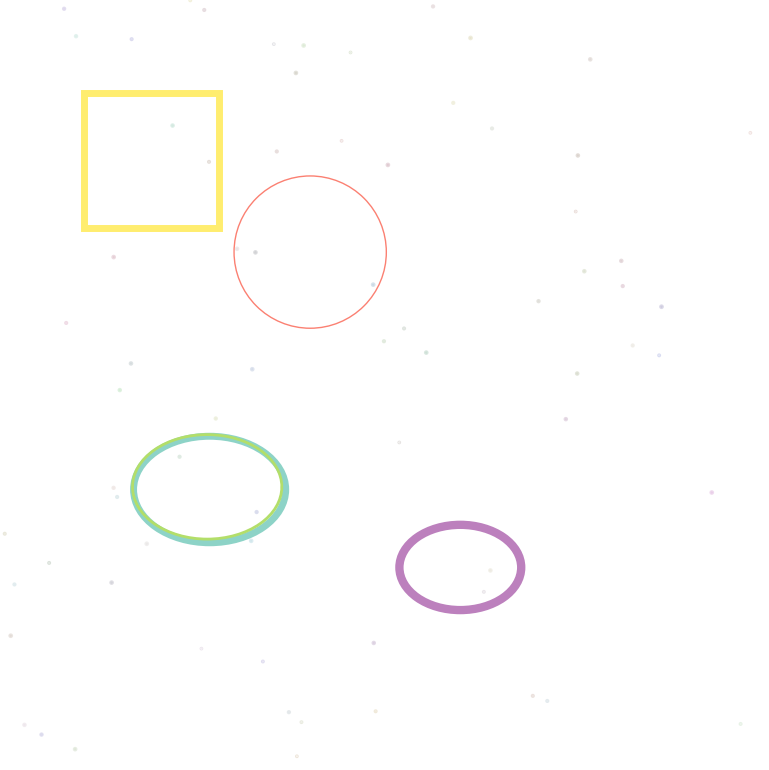[{"shape": "oval", "thickness": 2.5, "radius": 0.49, "center": [0.272, 0.364]}, {"shape": "circle", "thickness": 0.5, "radius": 0.49, "center": [0.403, 0.673]}, {"shape": "oval", "thickness": 1, "radius": 0.48, "center": [0.269, 0.368]}, {"shape": "oval", "thickness": 3, "radius": 0.4, "center": [0.598, 0.263]}, {"shape": "square", "thickness": 2.5, "radius": 0.44, "center": [0.196, 0.791]}]